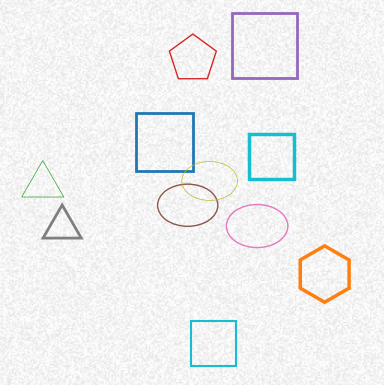[{"shape": "square", "thickness": 2, "radius": 0.37, "center": [0.427, 0.631]}, {"shape": "hexagon", "thickness": 2.5, "radius": 0.37, "center": [0.843, 0.288]}, {"shape": "triangle", "thickness": 0.5, "radius": 0.32, "center": [0.111, 0.52]}, {"shape": "pentagon", "thickness": 1, "radius": 0.32, "center": [0.501, 0.847]}, {"shape": "square", "thickness": 2, "radius": 0.42, "center": [0.687, 0.882]}, {"shape": "oval", "thickness": 1, "radius": 0.39, "center": [0.488, 0.467]}, {"shape": "oval", "thickness": 1, "radius": 0.4, "center": [0.668, 0.413]}, {"shape": "triangle", "thickness": 2, "radius": 0.29, "center": [0.161, 0.41]}, {"shape": "oval", "thickness": 0.5, "radius": 0.36, "center": [0.544, 0.53]}, {"shape": "square", "thickness": 2.5, "radius": 0.29, "center": [0.705, 0.593]}, {"shape": "square", "thickness": 1.5, "radius": 0.29, "center": [0.554, 0.108]}]